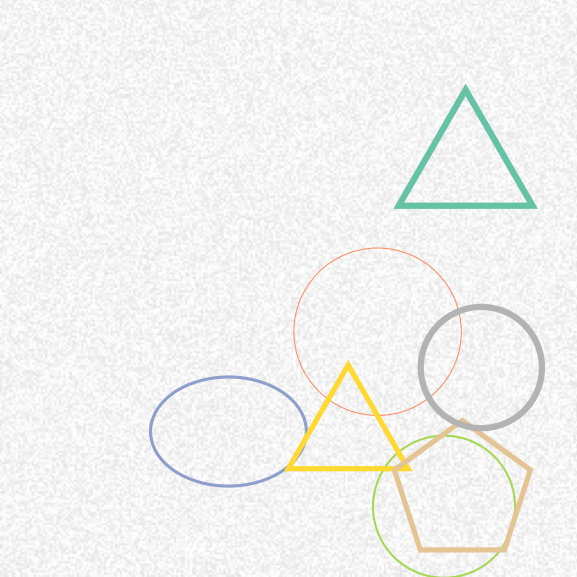[{"shape": "triangle", "thickness": 3, "radius": 0.67, "center": [0.806, 0.71]}, {"shape": "circle", "thickness": 0.5, "radius": 0.72, "center": [0.654, 0.425]}, {"shape": "oval", "thickness": 1.5, "radius": 0.67, "center": [0.396, 0.252]}, {"shape": "circle", "thickness": 1, "radius": 0.62, "center": [0.769, 0.122]}, {"shape": "triangle", "thickness": 2.5, "radius": 0.6, "center": [0.603, 0.247]}, {"shape": "pentagon", "thickness": 2.5, "radius": 0.62, "center": [0.801, 0.147]}, {"shape": "circle", "thickness": 3, "radius": 0.52, "center": [0.834, 0.363]}]